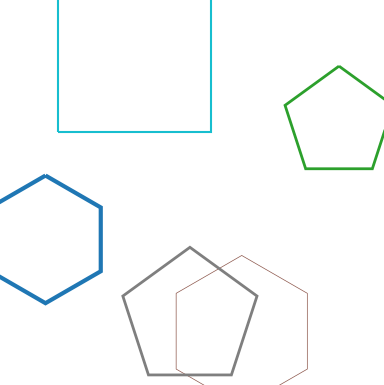[{"shape": "hexagon", "thickness": 3, "radius": 0.83, "center": [0.118, 0.378]}, {"shape": "pentagon", "thickness": 2, "radius": 0.74, "center": [0.881, 0.681]}, {"shape": "hexagon", "thickness": 0.5, "radius": 0.98, "center": [0.628, 0.14]}, {"shape": "pentagon", "thickness": 2, "radius": 0.92, "center": [0.493, 0.174]}, {"shape": "square", "thickness": 1.5, "radius": 0.99, "center": [0.349, 0.856]}]